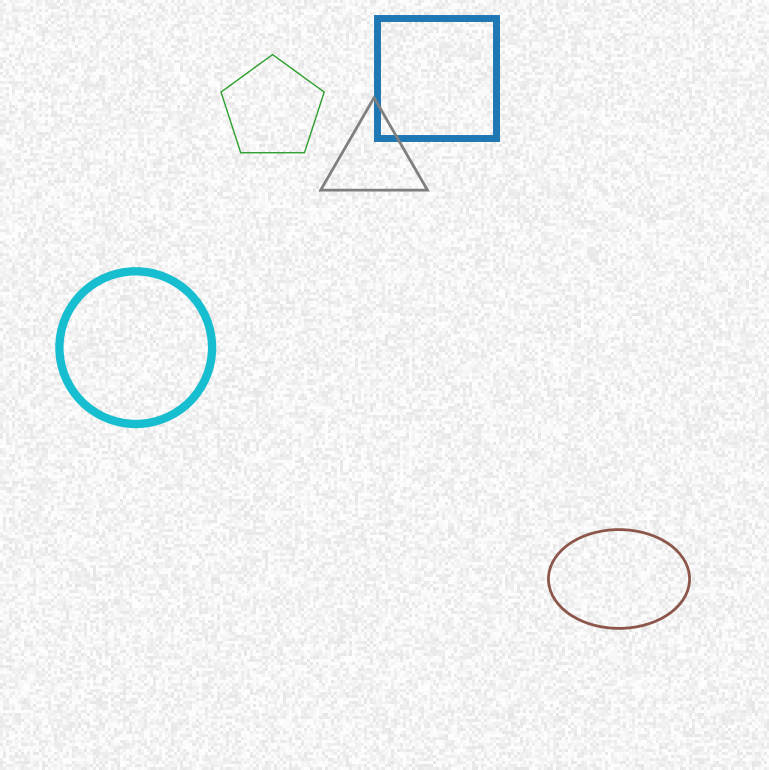[{"shape": "square", "thickness": 2.5, "radius": 0.39, "center": [0.567, 0.899]}, {"shape": "pentagon", "thickness": 0.5, "radius": 0.35, "center": [0.354, 0.859]}, {"shape": "oval", "thickness": 1, "radius": 0.46, "center": [0.804, 0.248]}, {"shape": "triangle", "thickness": 1, "radius": 0.4, "center": [0.486, 0.793]}, {"shape": "circle", "thickness": 3, "radius": 0.5, "center": [0.176, 0.549]}]